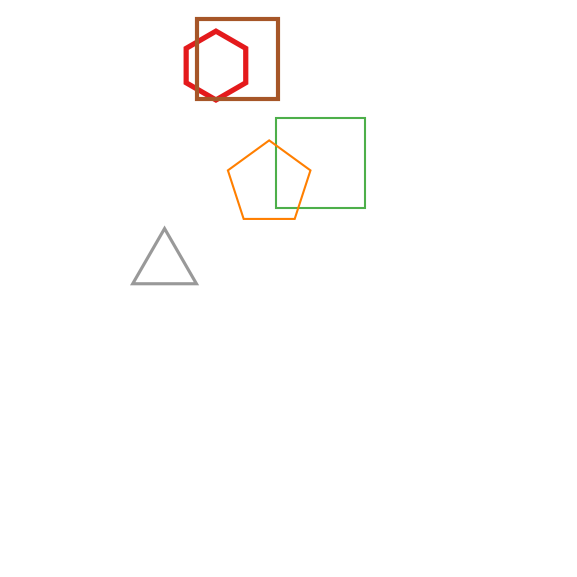[{"shape": "hexagon", "thickness": 2.5, "radius": 0.3, "center": [0.374, 0.886]}, {"shape": "square", "thickness": 1, "radius": 0.39, "center": [0.555, 0.717]}, {"shape": "pentagon", "thickness": 1, "radius": 0.38, "center": [0.466, 0.681]}, {"shape": "square", "thickness": 2, "radius": 0.35, "center": [0.411, 0.897]}, {"shape": "triangle", "thickness": 1.5, "radius": 0.32, "center": [0.285, 0.54]}]